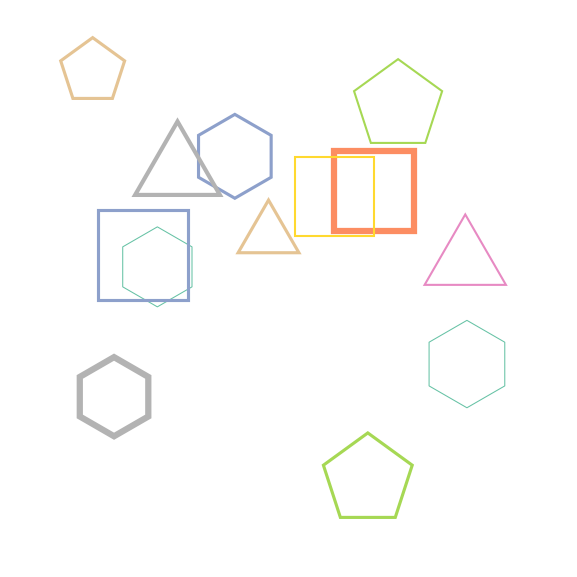[{"shape": "hexagon", "thickness": 0.5, "radius": 0.38, "center": [0.809, 0.369]}, {"shape": "hexagon", "thickness": 0.5, "radius": 0.35, "center": [0.272, 0.537]}, {"shape": "square", "thickness": 3, "radius": 0.35, "center": [0.648, 0.669]}, {"shape": "square", "thickness": 1.5, "radius": 0.39, "center": [0.247, 0.557]}, {"shape": "hexagon", "thickness": 1.5, "radius": 0.36, "center": [0.407, 0.728]}, {"shape": "triangle", "thickness": 1, "radius": 0.41, "center": [0.806, 0.547]}, {"shape": "pentagon", "thickness": 1, "radius": 0.4, "center": [0.689, 0.817]}, {"shape": "pentagon", "thickness": 1.5, "radius": 0.4, "center": [0.637, 0.169]}, {"shape": "square", "thickness": 1, "radius": 0.34, "center": [0.579, 0.659]}, {"shape": "triangle", "thickness": 1.5, "radius": 0.3, "center": [0.465, 0.592]}, {"shape": "pentagon", "thickness": 1.5, "radius": 0.29, "center": [0.16, 0.876]}, {"shape": "triangle", "thickness": 2, "radius": 0.42, "center": [0.307, 0.704]}, {"shape": "hexagon", "thickness": 3, "radius": 0.34, "center": [0.197, 0.312]}]